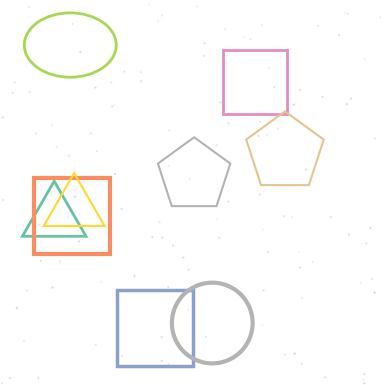[{"shape": "triangle", "thickness": 2, "radius": 0.48, "center": [0.141, 0.434]}, {"shape": "square", "thickness": 3, "radius": 0.49, "center": [0.188, 0.439]}, {"shape": "square", "thickness": 2.5, "radius": 0.49, "center": [0.403, 0.149]}, {"shape": "square", "thickness": 2, "radius": 0.42, "center": [0.663, 0.787]}, {"shape": "oval", "thickness": 2, "radius": 0.6, "center": [0.183, 0.883]}, {"shape": "triangle", "thickness": 1.5, "radius": 0.46, "center": [0.193, 0.459]}, {"shape": "pentagon", "thickness": 1.5, "radius": 0.53, "center": [0.74, 0.605]}, {"shape": "pentagon", "thickness": 1.5, "radius": 0.49, "center": [0.504, 0.545]}, {"shape": "circle", "thickness": 3, "radius": 0.52, "center": [0.551, 0.161]}]